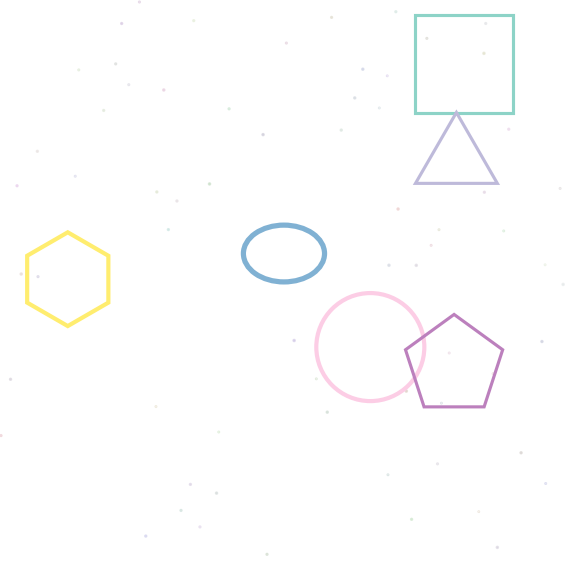[{"shape": "square", "thickness": 1.5, "radius": 0.43, "center": [0.804, 0.889]}, {"shape": "triangle", "thickness": 1.5, "radius": 0.41, "center": [0.79, 0.723]}, {"shape": "oval", "thickness": 2.5, "radius": 0.35, "center": [0.492, 0.56]}, {"shape": "circle", "thickness": 2, "radius": 0.47, "center": [0.641, 0.398]}, {"shape": "pentagon", "thickness": 1.5, "radius": 0.44, "center": [0.786, 0.366]}, {"shape": "hexagon", "thickness": 2, "radius": 0.41, "center": [0.117, 0.516]}]